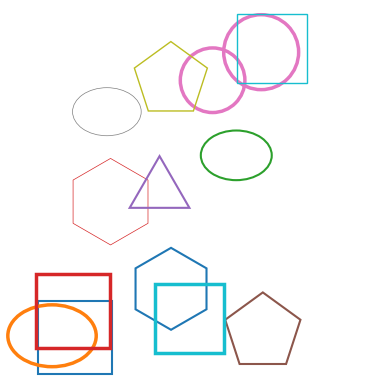[{"shape": "hexagon", "thickness": 1.5, "radius": 0.53, "center": [0.444, 0.25]}, {"shape": "square", "thickness": 1.5, "radius": 0.48, "center": [0.195, 0.123]}, {"shape": "oval", "thickness": 2.5, "radius": 0.57, "center": [0.135, 0.128]}, {"shape": "oval", "thickness": 1.5, "radius": 0.46, "center": [0.614, 0.597]}, {"shape": "square", "thickness": 2.5, "radius": 0.48, "center": [0.189, 0.191]}, {"shape": "hexagon", "thickness": 0.5, "radius": 0.56, "center": [0.287, 0.476]}, {"shape": "triangle", "thickness": 1.5, "radius": 0.45, "center": [0.414, 0.505]}, {"shape": "pentagon", "thickness": 1.5, "radius": 0.51, "center": [0.683, 0.138]}, {"shape": "circle", "thickness": 2.5, "radius": 0.49, "center": [0.678, 0.864]}, {"shape": "circle", "thickness": 2.5, "radius": 0.42, "center": [0.552, 0.792]}, {"shape": "oval", "thickness": 0.5, "radius": 0.45, "center": [0.278, 0.71]}, {"shape": "pentagon", "thickness": 1, "radius": 0.5, "center": [0.444, 0.792]}, {"shape": "square", "thickness": 1, "radius": 0.45, "center": [0.706, 0.874]}, {"shape": "square", "thickness": 2.5, "radius": 0.45, "center": [0.493, 0.172]}]